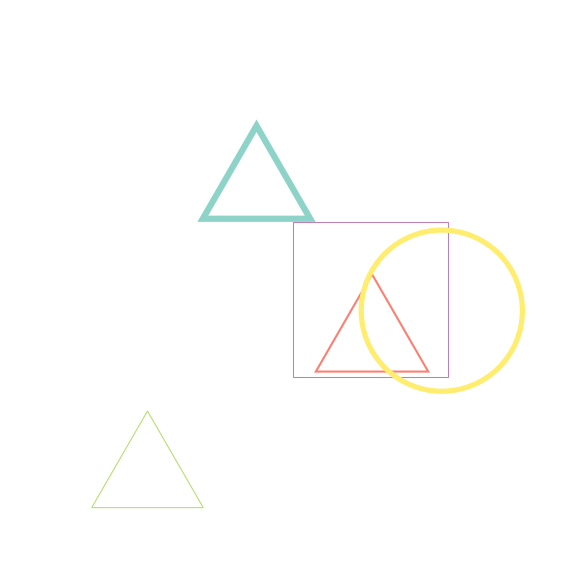[{"shape": "triangle", "thickness": 3, "radius": 0.54, "center": [0.444, 0.674]}, {"shape": "triangle", "thickness": 1, "radius": 0.56, "center": [0.644, 0.412]}, {"shape": "triangle", "thickness": 0.5, "radius": 0.56, "center": [0.255, 0.176]}, {"shape": "square", "thickness": 0.5, "radius": 0.67, "center": [0.641, 0.481]}, {"shape": "circle", "thickness": 2.5, "radius": 0.7, "center": [0.765, 0.461]}]